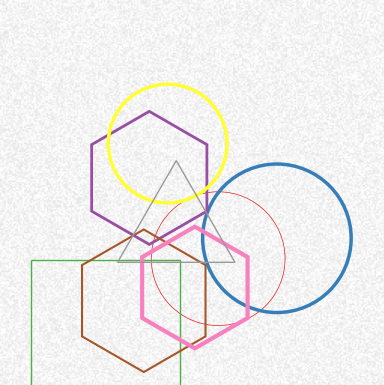[{"shape": "circle", "thickness": 0.5, "radius": 0.87, "center": [0.567, 0.328]}, {"shape": "circle", "thickness": 2.5, "radius": 0.96, "center": [0.719, 0.381]}, {"shape": "square", "thickness": 1, "radius": 0.97, "center": [0.275, 0.13]}, {"shape": "hexagon", "thickness": 2, "radius": 0.86, "center": [0.388, 0.538]}, {"shape": "circle", "thickness": 2.5, "radius": 0.77, "center": [0.435, 0.627]}, {"shape": "hexagon", "thickness": 1.5, "radius": 0.93, "center": [0.373, 0.219]}, {"shape": "hexagon", "thickness": 3, "radius": 0.79, "center": [0.506, 0.253]}, {"shape": "triangle", "thickness": 1, "radius": 0.88, "center": [0.458, 0.407]}]